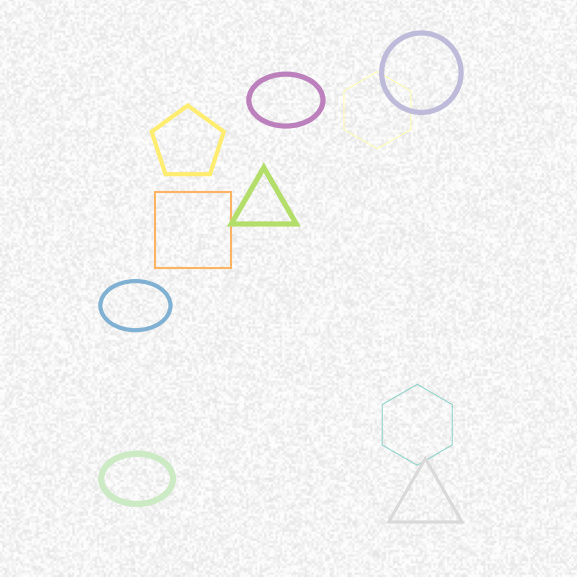[{"shape": "hexagon", "thickness": 0.5, "radius": 0.35, "center": [0.722, 0.264]}, {"shape": "hexagon", "thickness": 0.5, "radius": 0.33, "center": [0.653, 0.808]}, {"shape": "circle", "thickness": 2.5, "radius": 0.34, "center": [0.73, 0.873]}, {"shape": "oval", "thickness": 2, "radius": 0.3, "center": [0.234, 0.47]}, {"shape": "square", "thickness": 1, "radius": 0.33, "center": [0.334, 0.6]}, {"shape": "triangle", "thickness": 2.5, "radius": 0.33, "center": [0.457, 0.644]}, {"shape": "triangle", "thickness": 1.5, "radius": 0.37, "center": [0.736, 0.132]}, {"shape": "oval", "thickness": 2.5, "radius": 0.32, "center": [0.495, 0.826]}, {"shape": "oval", "thickness": 3, "radius": 0.31, "center": [0.237, 0.17]}, {"shape": "pentagon", "thickness": 2, "radius": 0.33, "center": [0.325, 0.751]}]